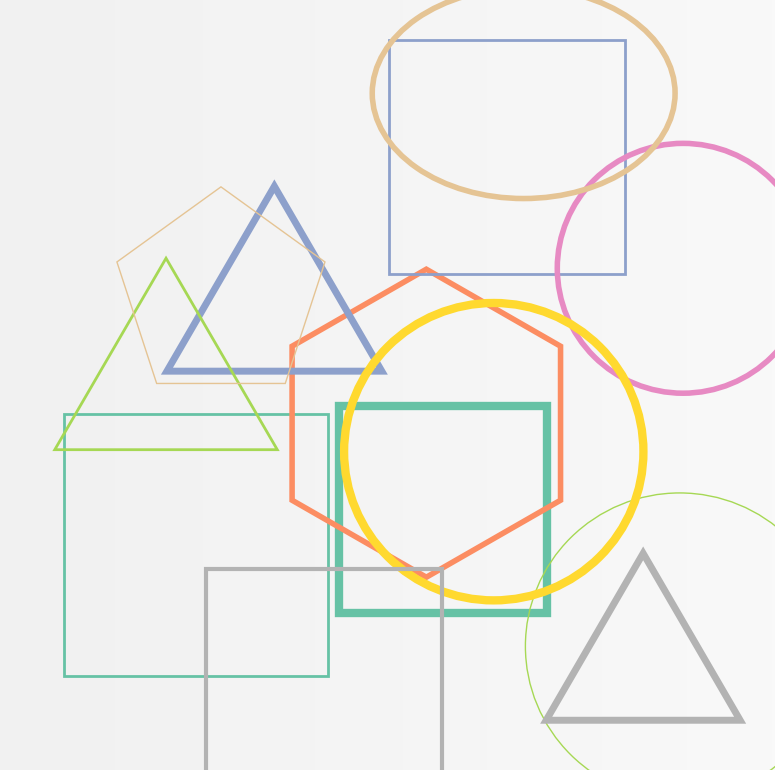[{"shape": "square", "thickness": 1, "radius": 0.85, "center": [0.253, 0.292]}, {"shape": "square", "thickness": 3, "radius": 0.67, "center": [0.571, 0.339]}, {"shape": "hexagon", "thickness": 2, "radius": 1.0, "center": [0.55, 0.45]}, {"shape": "triangle", "thickness": 2.5, "radius": 0.8, "center": [0.354, 0.598]}, {"shape": "square", "thickness": 1, "radius": 0.76, "center": [0.654, 0.796]}, {"shape": "circle", "thickness": 2, "radius": 0.81, "center": [0.881, 0.652]}, {"shape": "circle", "thickness": 0.5, "radius": 1.0, "center": [0.877, 0.161]}, {"shape": "triangle", "thickness": 1, "radius": 0.83, "center": [0.214, 0.499]}, {"shape": "circle", "thickness": 3, "radius": 0.97, "center": [0.637, 0.413]}, {"shape": "oval", "thickness": 2, "radius": 0.98, "center": [0.676, 0.879]}, {"shape": "pentagon", "thickness": 0.5, "radius": 0.71, "center": [0.285, 0.616]}, {"shape": "triangle", "thickness": 2.5, "radius": 0.72, "center": [0.83, 0.137]}, {"shape": "square", "thickness": 1.5, "radius": 0.76, "center": [0.418, 0.109]}]